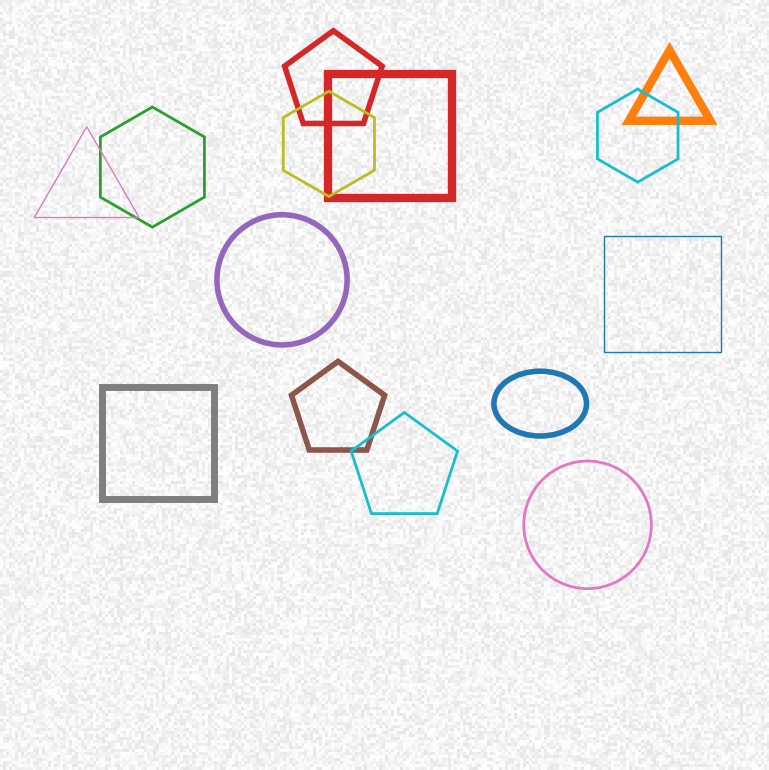[{"shape": "oval", "thickness": 2, "radius": 0.3, "center": [0.702, 0.476]}, {"shape": "square", "thickness": 0.5, "radius": 0.38, "center": [0.86, 0.618]}, {"shape": "triangle", "thickness": 3, "radius": 0.31, "center": [0.87, 0.874]}, {"shape": "hexagon", "thickness": 1, "radius": 0.39, "center": [0.198, 0.783]}, {"shape": "square", "thickness": 3, "radius": 0.4, "center": [0.506, 0.823]}, {"shape": "pentagon", "thickness": 2, "radius": 0.33, "center": [0.433, 0.894]}, {"shape": "circle", "thickness": 2, "radius": 0.42, "center": [0.366, 0.637]}, {"shape": "pentagon", "thickness": 2, "radius": 0.32, "center": [0.439, 0.467]}, {"shape": "circle", "thickness": 1, "radius": 0.41, "center": [0.763, 0.318]}, {"shape": "triangle", "thickness": 0.5, "radius": 0.39, "center": [0.113, 0.757]}, {"shape": "square", "thickness": 2.5, "radius": 0.36, "center": [0.206, 0.425]}, {"shape": "hexagon", "thickness": 1, "radius": 0.34, "center": [0.427, 0.813]}, {"shape": "hexagon", "thickness": 1, "radius": 0.3, "center": [0.828, 0.824]}, {"shape": "pentagon", "thickness": 1, "radius": 0.36, "center": [0.525, 0.392]}]